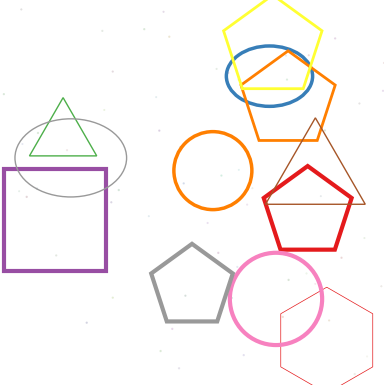[{"shape": "hexagon", "thickness": 0.5, "radius": 0.69, "center": [0.849, 0.116]}, {"shape": "pentagon", "thickness": 3, "radius": 0.6, "center": [0.799, 0.449]}, {"shape": "oval", "thickness": 2.5, "radius": 0.56, "center": [0.7, 0.802]}, {"shape": "triangle", "thickness": 1, "radius": 0.5, "center": [0.164, 0.646]}, {"shape": "square", "thickness": 3, "radius": 0.66, "center": [0.143, 0.428]}, {"shape": "pentagon", "thickness": 2, "radius": 0.64, "center": [0.748, 0.739]}, {"shape": "circle", "thickness": 2.5, "radius": 0.51, "center": [0.553, 0.557]}, {"shape": "pentagon", "thickness": 2, "radius": 0.67, "center": [0.709, 0.878]}, {"shape": "triangle", "thickness": 1, "radius": 0.75, "center": [0.819, 0.544]}, {"shape": "circle", "thickness": 3, "radius": 0.6, "center": [0.717, 0.224]}, {"shape": "pentagon", "thickness": 3, "radius": 0.56, "center": [0.499, 0.255]}, {"shape": "oval", "thickness": 1, "radius": 0.72, "center": [0.184, 0.59]}]